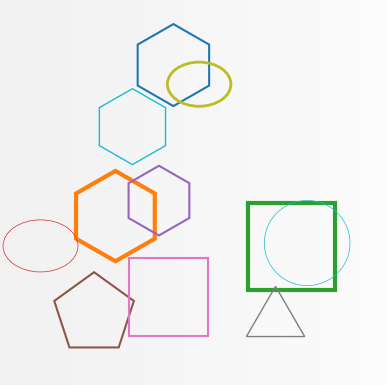[{"shape": "hexagon", "thickness": 1.5, "radius": 0.53, "center": [0.447, 0.831]}, {"shape": "hexagon", "thickness": 3, "radius": 0.59, "center": [0.298, 0.439]}, {"shape": "square", "thickness": 3, "radius": 0.56, "center": [0.752, 0.359]}, {"shape": "oval", "thickness": 0.5, "radius": 0.48, "center": [0.105, 0.361]}, {"shape": "hexagon", "thickness": 1.5, "radius": 0.45, "center": [0.41, 0.479]}, {"shape": "pentagon", "thickness": 1.5, "radius": 0.54, "center": [0.243, 0.185]}, {"shape": "square", "thickness": 1.5, "radius": 0.51, "center": [0.434, 0.228]}, {"shape": "triangle", "thickness": 1, "radius": 0.43, "center": [0.711, 0.169]}, {"shape": "oval", "thickness": 2, "radius": 0.41, "center": [0.514, 0.781]}, {"shape": "hexagon", "thickness": 1, "radius": 0.49, "center": [0.342, 0.671]}, {"shape": "circle", "thickness": 0.5, "radius": 0.55, "center": [0.793, 0.369]}]